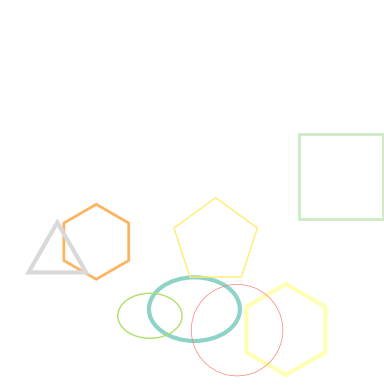[{"shape": "oval", "thickness": 3, "radius": 0.59, "center": [0.505, 0.197]}, {"shape": "hexagon", "thickness": 3, "radius": 0.59, "center": [0.743, 0.144]}, {"shape": "circle", "thickness": 0.5, "radius": 0.59, "center": [0.616, 0.143]}, {"shape": "hexagon", "thickness": 2, "radius": 0.49, "center": [0.25, 0.372]}, {"shape": "oval", "thickness": 1, "radius": 0.42, "center": [0.389, 0.18]}, {"shape": "triangle", "thickness": 3, "radius": 0.43, "center": [0.149, 0.336]}, {"shape": "square", "thickness": 2, "radius": 0.55, "center": [0.885, 0.541]}, {"shape": "pentagon", "thickness": 1, "radius": 0.57, "center": [0.56, 0.373]}]